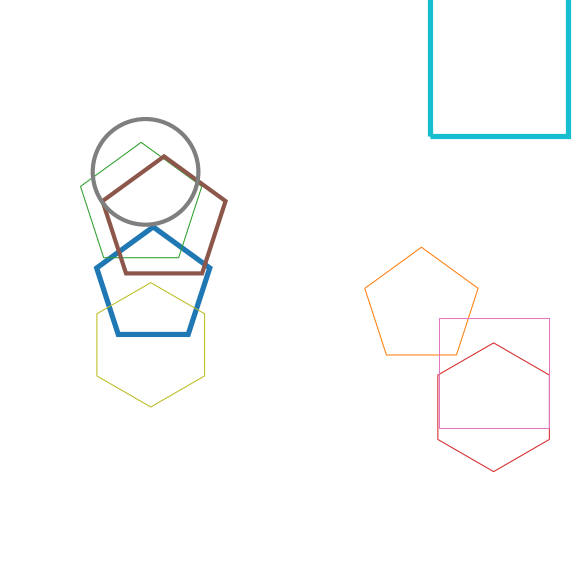[{"shape": "pentagon", "thickness": 2.5, "radius": 0.51, "center": [0.265, 0.503]}, {"shape": "pentagon", "thickness": 0.5, "radius": 0.52, "center": [0.73, 0.468]}, {"shape": "pentagon", "thickness": 0.5, "radius": 0.55, "center": [0.244, 0.642]}, {"shape": "hexagon", "thickness": 0.5, "radius": 0.56, "center": [0.855, 0.294]}, {"shape": "pentagon", "thickness": 2, "radius": 0.56, "center": [0.284, 0.616]}, {"shape": "square", "thickness": 0.5, "radius": 0.48, "center": [0.856, 0.353]}, {"shape": "circle", "thickness": 2, "radius": 0.46, "center": [0.252, 0.702]}, {"shape": "hexagon", "thickness": 0.5, "radius": 0.54, "center": [0.261, 0.402]}, {"shape": "square", "thickness": 2.5, "radius": 0.59, "center": [0.864, 0.883]}]